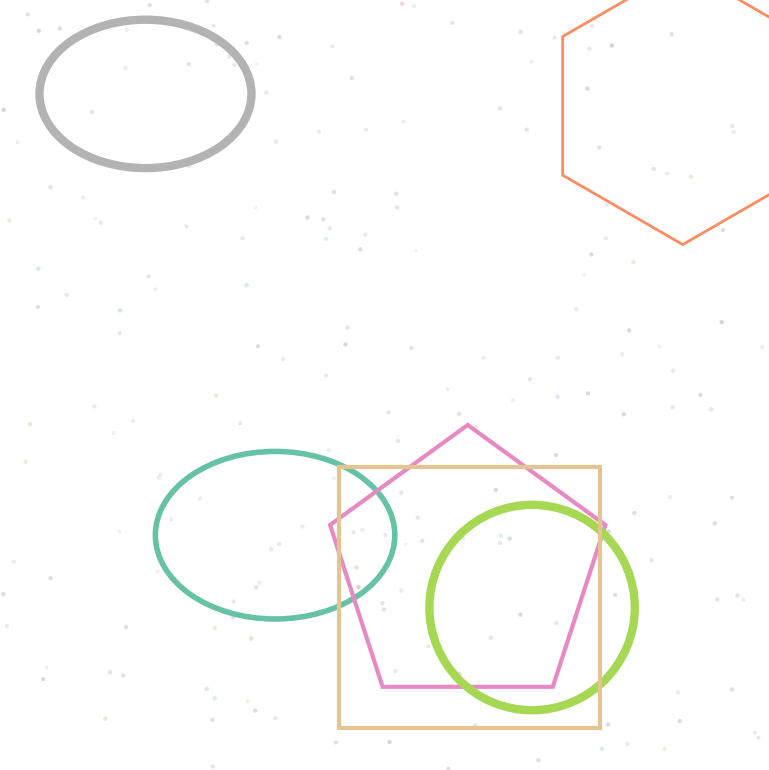[{"shape": "oval", "thickness": 2, "radius": 0.78, "center": [0.357, 0.305]}, {"shape": "hexagon", "thickness": 1, "radius": 0.9, "center": [0.887, 0.863]}, {"shape": "pentagon", "thickness": 1.5, "radius": 0.94, "center": [0.607, 0.26]}, {"shape": "circle", "thickness": 3, "radius": 0.67, "center": [0.691, 0.211]}, {"shape": "square", "thickness": 1.5, "radius": 0.85, "center": [0.61, 0.224]}, {"shape": "oval", "thickness": 3, "radius": 0.69, "center": [0.189, 0.878]}]